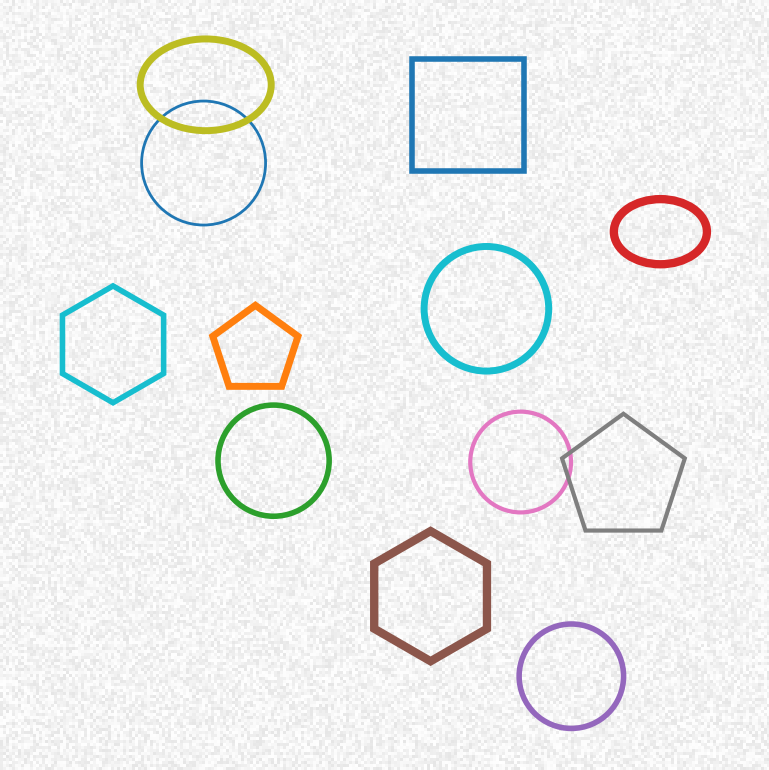[{"shape": "square", "thickness": 2, "radius": 0.36, "center": [0.607, 0.851]}, {"shape": "circle", "thickness": 1, "radius": 0.4, "center": [0.264, 0.788]}, {"shape": "pentagon", "thickness": 2.5, "radius": 0.29, "center": [0.332, 0.545]}, {"shape": "circle", "thickness": 2, "radius": 0.36, "center": [0.355, 0.402]}, {"shape": "oval", "thickness": 3, "radius": 0.3, "center": [0.858, 0.699]}, {"shape": "circle", "thickness": 2, "radius": 0.34, "center": [0.742, 0.122]}, {"shape": "hexagon", "thickness": 3, "radius": 0.42, "center": [0.559, 0.226]}, {"shape": "circle", "thickness": 1.5, "radius": 0.33, "center": [0.676, 0.4]}, {"shape": "pentagon", "thickness": 1.5, "radius": 0.42, "center": [0.81, 0.379]}, {"shape": "oval", "thickness": 2.5, "radius": 0.43, "center": [0.267, 0.89]}, {"shape": "circle", "thickness": 2.5, "radius": 0.4, "center": [0.632, 0.599]}, {"shape": "hexagon", "thickness": 2, "radius": 0.38, "center": [0.147, 0.553]}]